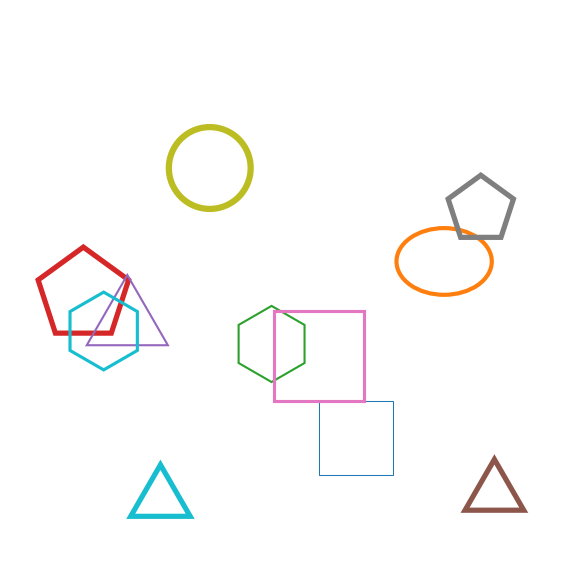[{"shape": "square", "thickness": 0.5, "radius": 0.32, "center": [0.617, 0.241]}, {"shape": "oval", "thickness": 2, "radius": 0.41, "center": [0.769, 0.546]}, {"shape": "hexagon", "thickness": 1, "radius": 0.33, "center": [0.47, 0.404]}, {"shape": "pentagon", "thickness": 2.5, "radius": 0.41, "center": [0.144, 0.489]}, {"shape": "triangle", "thickness": 1, "radius": 0.41, "center": [0.22, 0.442]}, {"shape": "triangle", "thickness": 2.5, "radius": 0.29, "center": [0.856, 0.145]}, {"shape": "square", "thickness": 1.5, "radius": 0.39, "center": [0.553, 0.383]}, {"shape": "pentagon", "thickness": 2.5, "radius": 0.3, "center": [0.833, 0.636]}, {"shape": "circle", "thickness": 3, "radius": 0.35, "center": [0.363, 0.708]}, {"shape": "hexagon", "thickness": 1.5, "radius": 0.34, "center": [0.18, 0.426]}, {"shape": "triangle", "thickness": 2.5, "radius": 0.3, "center": [0.278, 0.135]}]